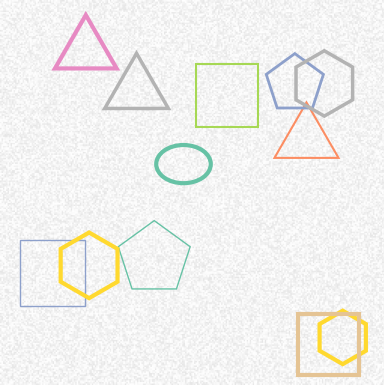[{"shape": "oval", "thickness": 3, "radius": 0.35, "center": [0.477, 0.574]}, {"shape": "pentagon", "thickness": 1, "radius": 0.49, "center": [0.401, 0.329]}, {"shape": "triangle", "thickness": 1.5, "radius": 0.48, "center": [0.796, 0.638]}, {"shape": "square", "thickness": 1, "radius": 0.42, "center": [0.135, 0.291]}, {"shape": "pentagon", "thickness": 2, "radius": 0.39, "center": [0.766, 0.783]}, {"shape": "triangle", "thickness": 3, "radius": 0.46, "center": [0.223, 0.868]}, {"shape": "square", "thickness": 1.5, "radius": 0.41, "center": [0.59, 0.752]}, {"shape": "hexagon", "thickness": 3, "radius": 0.43, "center": [0.231, 0.311]}, {"shape": "hexagon", "thickness": 3, "radius": 0.35, "center": [0.89, 0.124]}, {"shape": "square", "thickness": 3, "radius": 0.39, "center": [0.854, 0.106]}, {"shape": "triangle", "thickness": 2.5, "radius": 0.48, "center": [0.355, 0.766]}, {"shape": "hexagon", "thickness": 2.5, "radius": 0.42, "center": [0.842, 0.783]}]